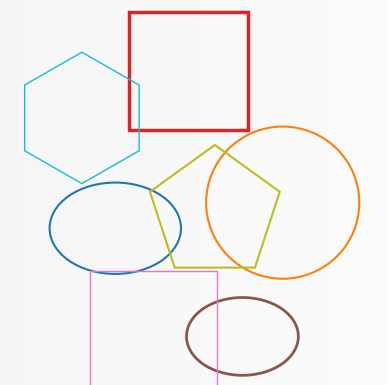[{"shape": "oval", "thickness": 1.5, "radius": 0.85, "center": [0.298, 0.407]}, {"shape": "circle", "thickness": 1.5, "radius": 0.99, "center": [0.73, 0.474]}, {"shape": "square", "thickness": 2.5, "radius": 0.77, "center": [0.486, 0.816]}, {"shape": "oval", "thickness": 2, "radius": 0.72, "center": [0.626, 0.126]}, {"shape": "square", "thickness": 1, "radius": 0.82, "center": [0.396, 0.133]}, {"shape": "pentagon", "thickness": 1.5, "radius": 0.88, "center": [0.554, 0.447]}, {"shape": "hexagon", "thickness": 1, "radius": 0.85, "center": [0.211, 0.694]}]